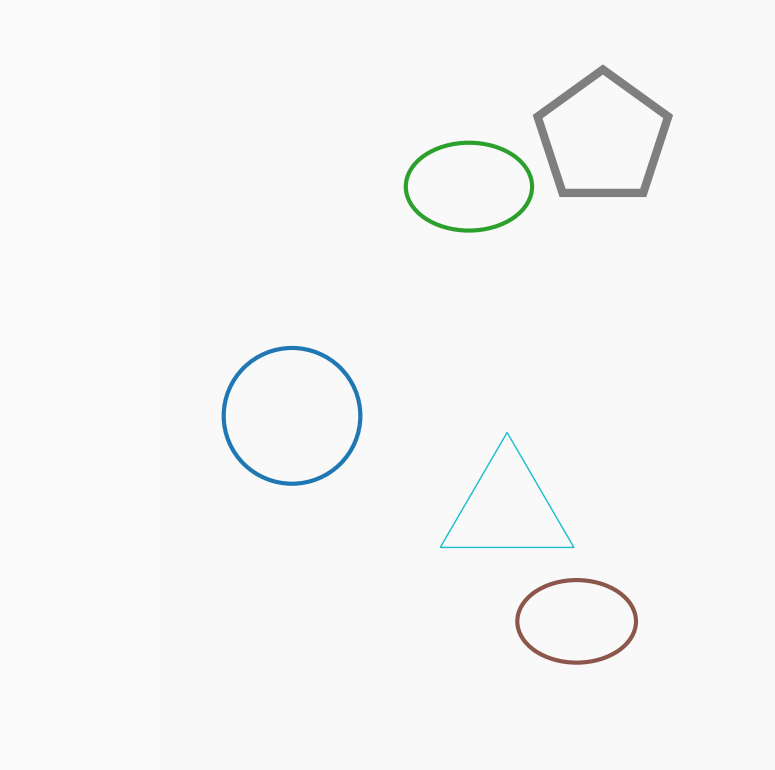[{"shape": "circle", "thickness": 1.5, "radius": 0.44, "center": [0.377, 0.46]}, {"shape": "oval", "thickness": 1.5, "radius": 0.41, "center": [0.605, 0.758]}, {"shape": "oval", "thickness": 1.5, "radius": 0.38, "center": [0.744, 0.193]}, {"shape": "pentagon", "thickness": 3, "radius": 0.44, "center": [0.778, 0.821]}, {"shape": "triangle", "thickness": 0.5, "radius": 0.5, "center": [0.654, 0.339]}]